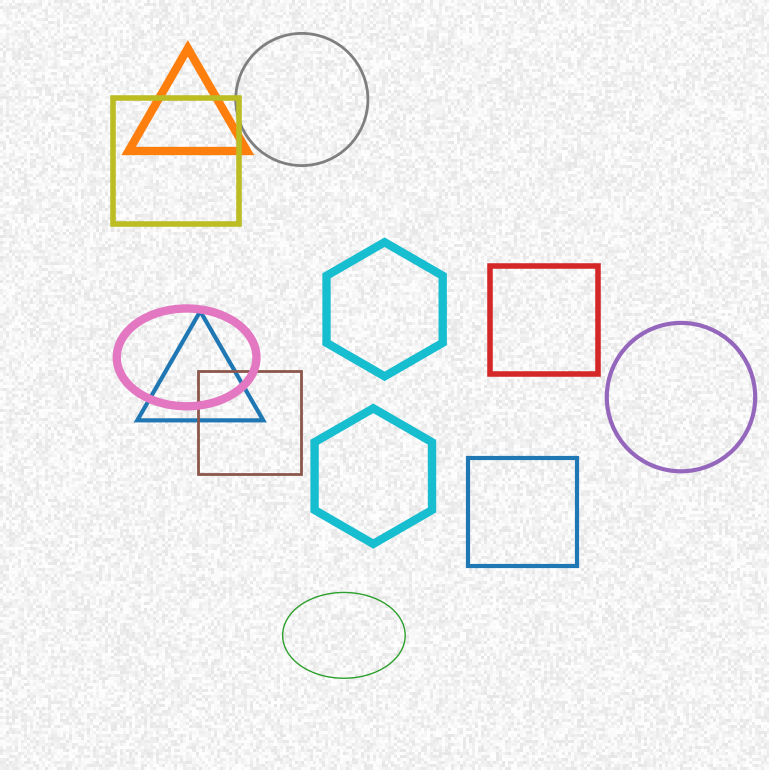[{"shape": "triangle", "thickness": 1.5, "radius": 0.47, "center": [0.26, 0.501]}, {"shape": "square", "thickness": 1.5, "radius": 0.35, "center": [0.679, 0.335]}, {"shape": "triangle", "thickness": 3, "radius": 0.44, "center": [0.244, 0.848]}, {"shape": "oval", "thickness": 0.5, "radius": 0.4, "center": [0.447, 0.175]}, {"shape": "square", "thickness": 2, "radius": 0.35, "center": [0.707, 0.584]}, {"shape": "circle", "thickness": 1.5, "radius": 0.48, "center": [0.884, 0.484]}, {"shape": "square", "thickness": 1, "radius": 0.34, "center": [0.324, 0.451]}, {"shape": "oval", "thickness": 3, "radius": 0.45, "center": [0.242, 0.536]}, {"shape": "circle", "thickness": 1, "radius": 0.43, "center": [0.392, 0.871]}, {"shape": "square", "thickness": 2, "radius": 0.41, "center": [0.228, 0.79]}, {"shape": "hexagon", "thickness": 3, "radius": 0.44, "center": [0.485, 0.382]}, {"shape": "hexagon", "thickness": 3, "radius": 0.44, "center": [0.499, 0.598]}]